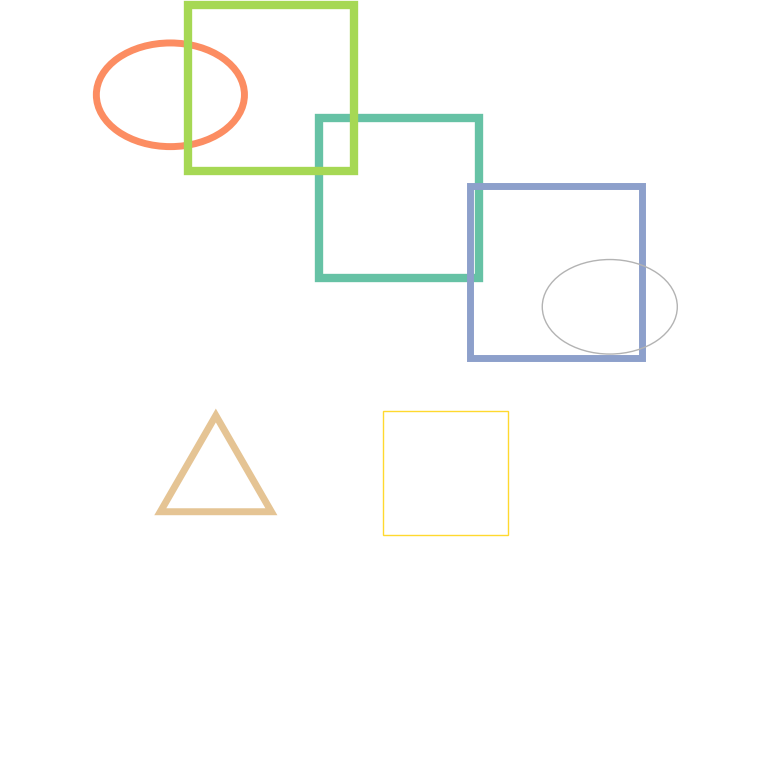[{"shape": "square", "thickness": 3, "radius": 0.52, "center": [0.518, 0.743]}, {"shape": "oval", "thickness": 2.5, "radius": 0.48, "center": [0.221, 0.877]}, {"shape": "square", "thickness": 2.5, "radius": 0.56, "center": [0.722, 0.647]}, {"shape": "square", "thickness": 3, "radius": 0.54, "center": [0.352, 0.886]}, {"shape": "square", "thickness": 0.5, "radius": 0.41, "center": [0.579, 0.386]}, {"shape": "triangle", "thickness": 2.5, "radius": 0.42, "center": [0.28, 0.377]}, {"shape": "oval", "thickness": 0.5, "radius": 0.44, "center": [0.792, 0.602]}]